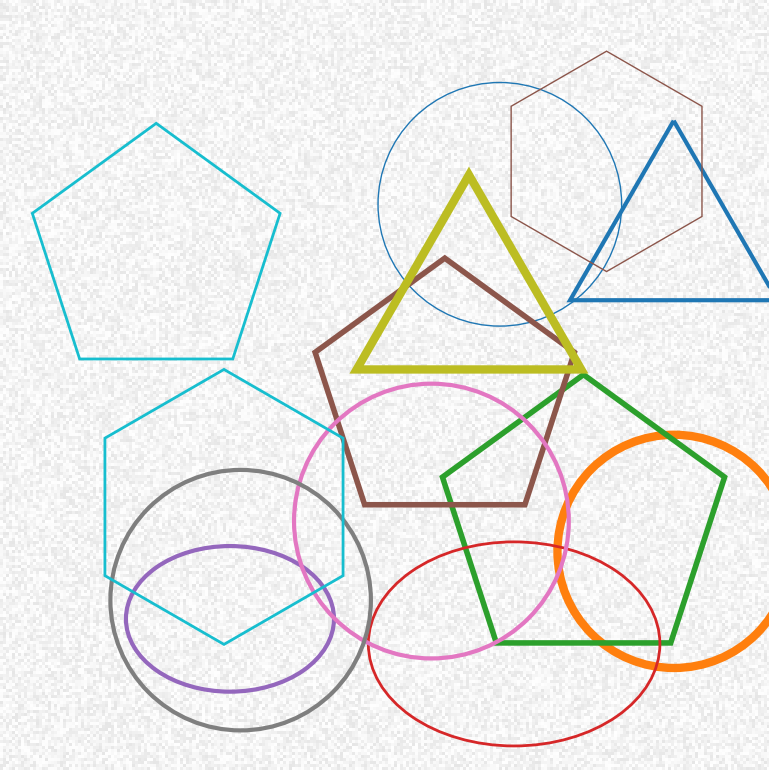[{"shape": "circle", "thickness": 0.5, "radius": 0.79, "center": [0.649, 0.735]}, {"shape": "triangle", "thickness": 1.5, "radius": 0.78, "center": [0.875, 0.688]}, {"shape": "circle", "thickness": 3, "radius": 0.76, "center": [0.875, 0.284]}, {"shape": "pentagon", "thickness": 2, "radius": 0.96, "center": [0.758, 0.321]}, {"shape": "oval", "thickness": 1, "radius": 0.95, "center": [0.668, 0.164]}, {"shape": "oval", "thickness": 1.5, "radius": 0.68, "center": [0.299, 0.196]}, {"shape": "pentagon", "thickness": 2, "radius": 0.89, "center": [0.578, 0.488]}, {"shape": "hexagon", "thickness": 0.5, "radius": 0.72, "center": [0.788, 0.79]}, {"shape": "circle", "thickness": 1.5, "radius": 0.89, "center": [0.56, 0.323]}, {"shape": "circle", "thickness": 1.5, "radius": 0.85, "center": [0.313, 0.221]}, {"shape": "triangle", "thickness": 3, "radius": 0.84, "center": [0.609, 0.604]}, {"shape": "hexagon", "thickness": 1, "radius": 0.89, "center": [0.291, 0.342]}, {"shape": "pentagon", "thickness": 1, "radius": 0.85, "center": [0.203, 0.671]}]